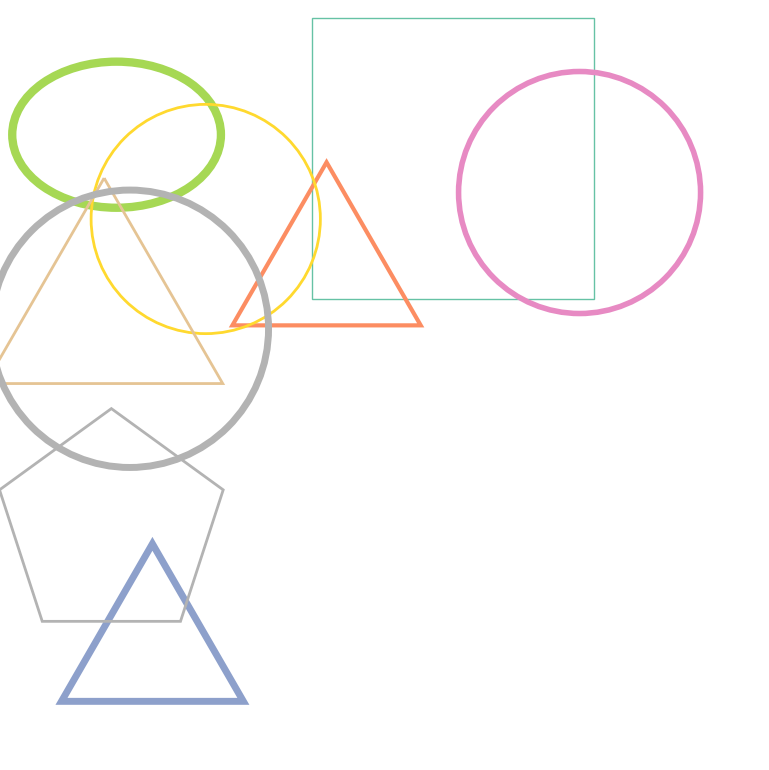[{"shape": "square", "thickness": 0.5, "radius": 0.91, "center": [0.589, 0.794]}, {"shape": "triangle", "thickness": 1.5, "radius": 0.71, "center": [0.424, 0.648]}, {"shape": "triangle", "thickness": 2.5, "radius": 0.68, "center": [0.198, 0.157]}, {"shape": "circle", "thickness": 2, "radius": 0.79, "center": [0.753, 0.75]}, {"shape": "oval", "thickness": 3, "radius": 0.68, "center": [0.151, 0.825]}, {"shape": "circle", "thickness": 1, "radius": 0.74, "center": [0.267, 0.716]}, {"shape": "triangle", "thickness": 1, "radius": 0.89, "center": [0.135, 0.591]}, {"shape": "pentagon", "thickness": 1, "radius": 0.76, "center": [0.145, 0.317]}, {"shape": "circle", "thickness": 2.5, "radius": 0.9, "center": [0.169, 0.573]}]